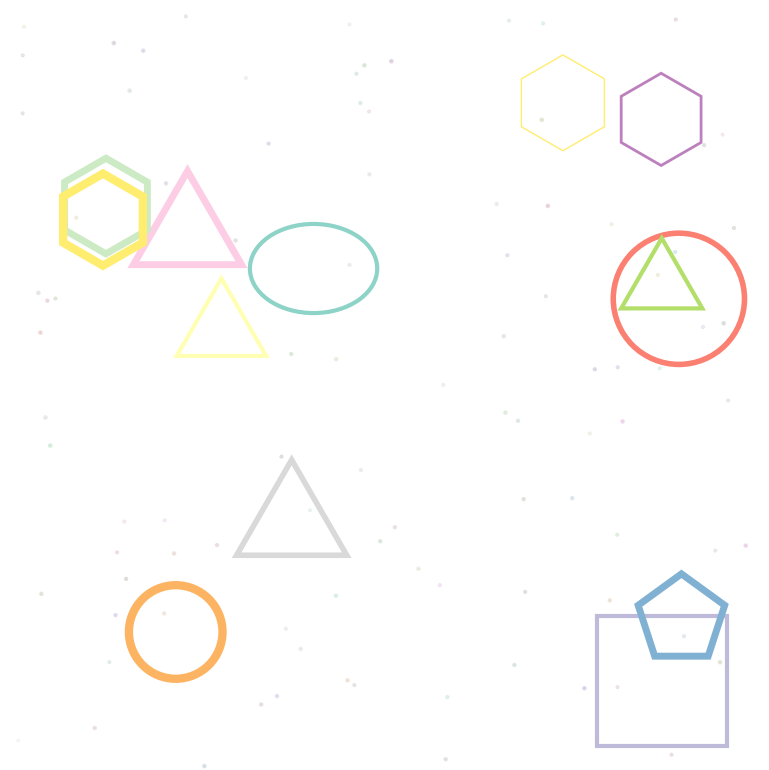[{"shape": "oval", "thickness": 1.5, "radius": 0.41, "center": [0.407, 0.651]}, {"shape": "triangle", "thickness": 1.5, "radius": 0.34, "center": [0.288, 0.571]}, {"shape": "square", "thickness": 1.5, "radius": 0.42, "center": [0.86, 0.116]}, {"shape": "circle", "thickness": 2, "radius": 0.43, "center": [0.882, 0.612]}, {"shape": "pentagon", "thickness": 2.5, "radius": 0.3, "center": [0.885, 0.196]}, {"shape": "circle", "thickness": 3, "radius": 0.3, "center": [0.228, 0.179]}, {"shape": "triangle", "thickness": 1.5, "radius": 0.3, "center": [0.859, 0.63]}, {"shape": "triangle", "thickness": 2.5, "radius": 0.41, "center": [0.243, 0.697]}, {"shape": "triangle", "thickness": 2, "radius": 0.41, "center": [0.379, 0.32]}, {"shape": "hexagon", "thickness": 1, "radius": 0.3, "center": [0.859, 0.845]}, {"shape": "hexagon", "thickness": 2.5, "radius": 0.31, "center": [0.138, 0.732]}, {"shape": "hexagon", "thickness": 0.5, "radius": 0.31, "center": [0.731, 0.866]}, {"shape": "hexagon", "thickness": 3, "radius": 0.3, "center": [0.134, 0.715]}]